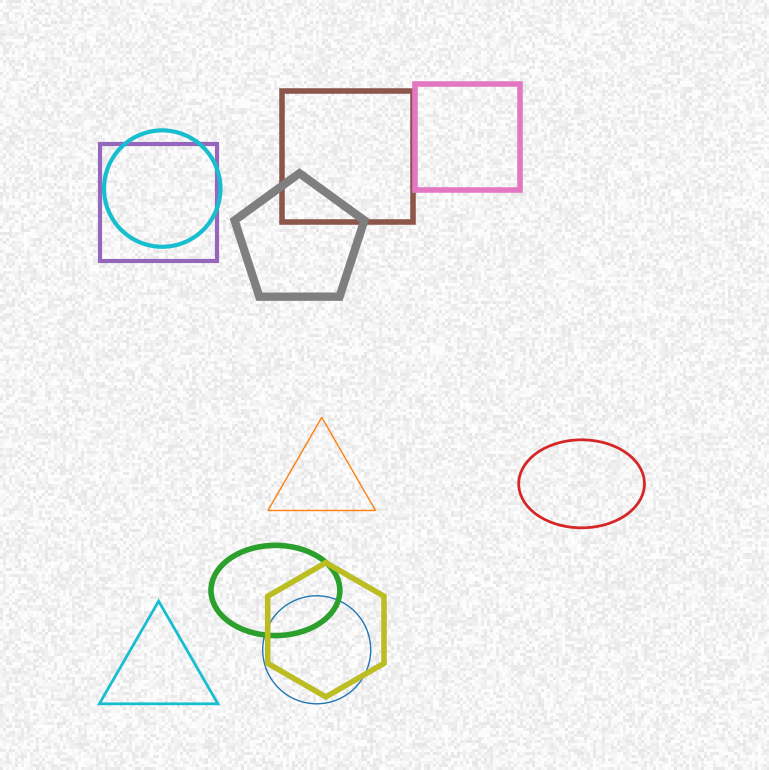[{"shape": "circle", "thickness": 0.5, "radius": 0.35, "center": [0.411, 0.156]}, {"shape": "triangle", "thickness": 0.5, "radius": 0.4, "center": [0.418, 0.377]}, {"shape": "oval", "thickness": 2, "radius": 0.42, "center": [0.358, 0.233]}, {"shape": "oval", "thickness": 1, "radius": 0.41, "center": [0.755, 0.372]}, {"shape": "square", "thickness": 1.5, "radius": 0.38, "center": [0.205, 0.737]}, {"shape": "square", "thickness": 2, "radius": 0.43, "center": [0.451, 0.797]}, {"shape": "square", "thickness": 2, "radius": 0.34, "center": [0.607, 0.822]}, {"shape": "pentagon", "thickness": 3, "radius": 0.44, "center": [0.389, 0.686]}, {"shape": "hexagon", "thickness": 2, "radius": 0.44, "center": [0.423, 0.182]}, {"shape": "triangle", "thickness": 1, "radius": 0.44, "center": [0.206, 0.13]}, {"shape": "circle", "thickness": 1.5, "radius": 0.38, "center": [0.211, 0.755]}]